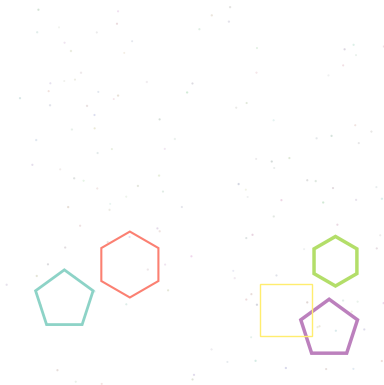[{"shape": "pentagon", "thickness": 2, "radius": 0.39, "center": [0.167, 0.22]}, {"shape": "hexagon", "thickness": 1.5, "radius": 0.43, "center": [0.337, 0.313]}, {"shape": "hexagon", "thickness": 2.5, "radius": 0.32, "center": [0.871, 0.321]}, {"shape": "pentagon", "thickness": 2.5, "radius": 0.39, "center": [0.855, 0.145]}, {"shape": "square", "thickness": 1, "radius": 0.34, "center": [0.743, 0.194]}]